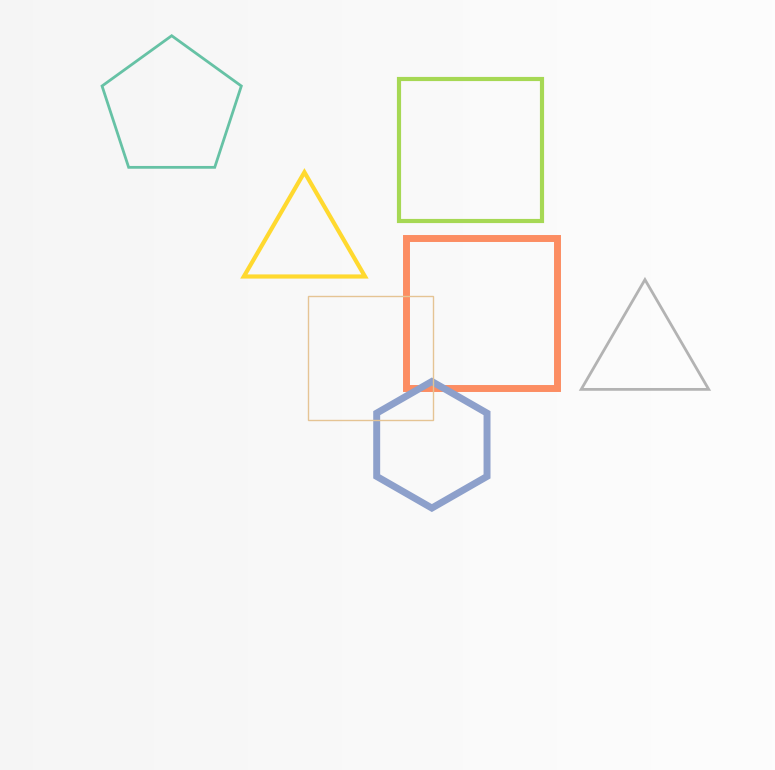[{"shape": "pentagon", "thickness": 1, "radius": 0.47, "center": [0.222, 0.859]}, {"shape": "square", "thickness": 2.5, "radius": 0.49, "center": [0.622, 0.593]}, {"shape": "hexagon", "thickness": 2.5, "radius": 0.41, "center": [0.557, 0.422]}, {"shape": "square", "thickness": 1.5, "radius": 0.46, "center": [0.607, 0.805]}, {"shape": "triangle", "thickness": 1.5, "radius": 0.45, "center": [0.393, 0.686]}, {"shape": "square", "thickness": 0.5, "radius": 0.4, "center": [0.478, 0.535]}, {"shape": "triangle", "thickness": 1, "radius": 0.48, "center": [0.832, 0.542]}]